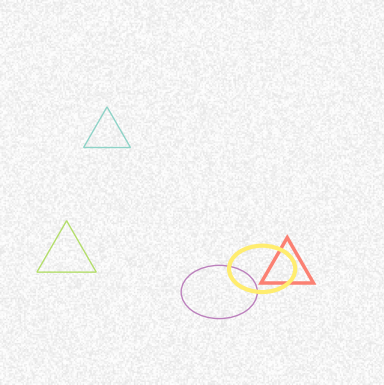[{"shape": "triangle", "thickness": 1, "radius": 0.35, "center": [0.278, 0.652]}, {"shape": "triangle", "thickness": 2.5, "radius": 0.39, "center": [0.746, 0.304]}, {"shape": "triangle", "thickness": 1, "radius": 0.45, "center": [0.173, 0.338]}, {"shape": "oval", "thickness": 1, "radius": 0.49, "center": [0.569, 0.242]}, {"shape": "oval", "thickness": 3, "radius": 0.43, "center": [0.681, 0.302]}]